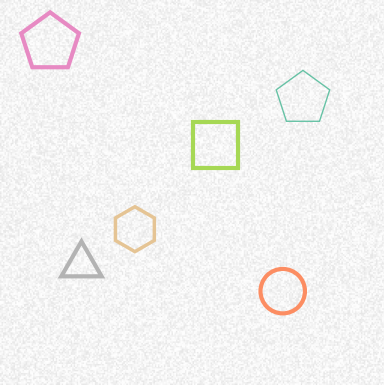[{"shape": "pentagon", "thickness": 1, "radius": 0.37, "center": [0.787, 0.744]}, {"shape": "circle", "thickness": 3, "radius": 0.29, "center": [0.734, 0.244]}, {"shape": "pentagon", "thickness": 3, "radius": 0.39, "center": [0.13, 0.889]}, {"shape": "square", "thickness": 3, "radius": 0.3, "center": [0.56, 0.624]}, {"shape": "hexagon", "thickness": 2.5, "radius": 0.29, "center": [0.35, 0.405]}, {"shape": "triangle", "thickness": 3, "radius": 0.3, "center": [0.212, 0.312]}]